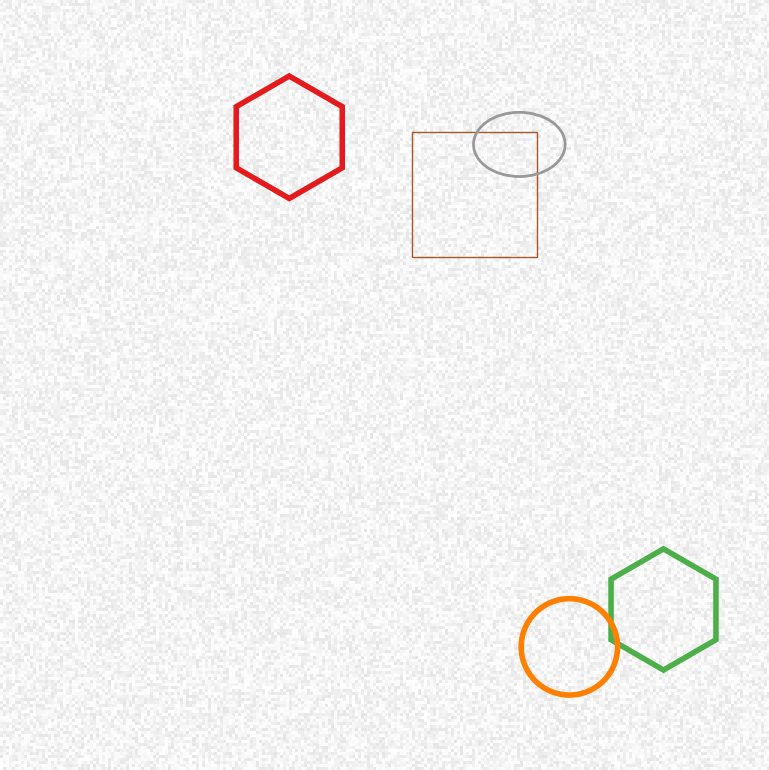[{"shape": "hexagon", "thickness": 2, "radius": 0.4, "center": [0.376, 0.822]}, {"shape": "hexagon", "thickness": 2, "radius": 0.39, "center": [0.862, 0.208]}, {"shape": "circle", "thickness": 2, "radius": 0.31, "center": [0.739, 0.16]}, {"shape": "square", "thickness": 0.5, "radius": 0.41, "center": [0.616, 0.747]}, {"shape": "oval", "thickness": 1, "radius": 0.3, "center": [0.674, 0.812]}]